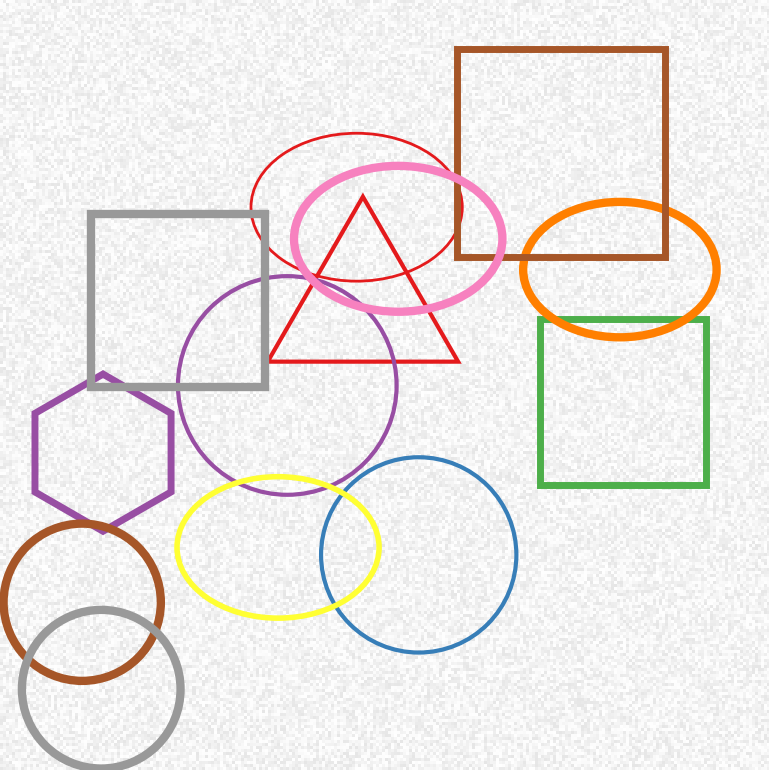[{"shape": "oval", "thickness": 1, "radius": 0.69, "center": [0.463, 0.731]}, {"shape": "triangle", "thickness": 1.5, "radius": 0.71, "center": [0.471, 0.602]}, {"shape": "circle", "thickness": 1.5, "radius": 0.63, "center": [0.544, 0.279]}, {"shape": "square", "thickness": 2.5, "radius": 0.54, "center": [0.809, 0.478]}, {"shape": "hexagon", "thickness": 2.5, "radius": 0.51, "center": [0.134, 0.412]}, {"shape": "circle", "thickness": 1.5, "radius": 0.71, "center": [0.373, 0.499]}, {"shape": "oval", "thickness": 3, "radius": 0.63, "center": [0.805, 0.65]}, {"shape": "oval", "thickness": 2, "radius": 0.66, "center": [0.361, 0.289]}, {"shape": "circle", "thickness": 3, "radius": 0.51, "center": [0.107, 0.218]}, {"shape": "square", "thickness": 2.5, "radius": 0.67, "center": [0.728, 0.801]}, {"shape": "oval", "thickness": 3, "radius": 0.68, "center": [0.517, 0.69]}, {"shape": "circle", "thickness": 3, "radius": 0.52, "center": [0.131, 0.105]}, {"shape": "square", "thickness": 3, "radius": 0.56, "center": [0.231, 0.61]}]